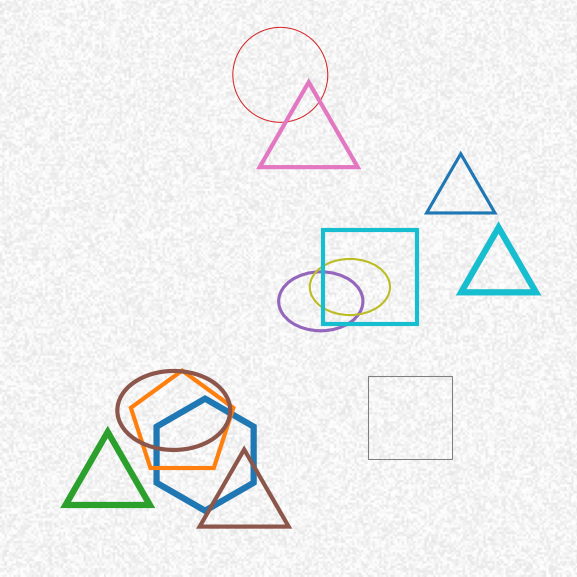[{"shape": "hexagon", "thickness": 3, "radius": 0.49, "center": [0.355, 0.212]}, {"shape": "triangle", "thickness": 1.5, "radius": 0.34, "center": [0.798, 0.665]}, {"shape": "pentagon", "thickness": 2, "radius": 0.47, "center": [0.315, 0.264]}, {"shape": "triangle", "thickness": 3, "radius": 0.42, "center": [0.187, 0.167]}, {"shape": "circle", "thickness": 0.5, "radius": 0.41, "center": [0.485, 0.87]}, {"shape": "oval", "thickness": 1.5, "radius": 0.36, "center": [0.555, 0.477]}, {"shape": "oval", "thickness": 2, "radius": 0.49, "center": [0.301, 0.288]}, {"shape": "triangle", "thickness": 2, "radius": 0.45, "center": [0.423, 0.132]}, {"shape": "triangle", "thickness": 2, "radius": 0.49, "center": [0.535, 0.759]}, {"shape": "square", "thickness": 0.5, "radius": 0.36, "center": [0.71, 0.276]}, {"shape": "oval", "thickness": 1, "radius": 0.35, "center": [0.606, 0.502]}, {"shape": "square", "thickness": 2, "radius": 0.41, "center": [0.641, 0.52]}, {"shape": "triangle", "thickness": 3, "radius": 0.37, "center": [0.863, 0.53]}]